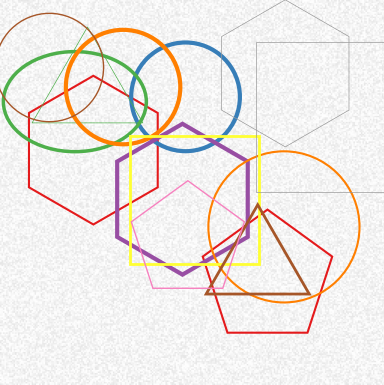[{"shape": "hexagon", "thickness": 1.5, "radius": 0.97, "center": [0.242, 0.61]}, {"shape": "pentagon", "thickness": 1.5, "radius": 0.88, "center": [0.695, 0.279]}, {"shape": "circle", "thickness": 3, "radius": 0.71, "center": [0.482, 0.748]}, {"shape": "oval", "thickness": 2.5, "radius": 0.93, "center": [0.194, 0.736]}, {"shape": "triangle", "thickness": 0.5, "radius": 0.83, "center": [0.227, 0.764]}, {"shape": "hexagon", "thickness": 3, "radius": 0.98, "center": [0.474, 0.483]}, {"shape": "circle", "thickness": 3, "radius": 0.74, "center": [0.32, 0.774]}, {"shape": "circle", "thickness": 1.5, "radius": 0.98, "center": [0.738, 0.411]}, {"shape": "square", "thickness": 2, "radius": 0.83, "center": [0.505, 0.48]}, {"shape": "triangle", "thickness": 2, "radius": 0.77, "center": [0.669, 0.314]}, {"shape": "circle", "thickness": 1, "radius": 0.7, "center": [0.128, 0.825]}, {"shape": "pentagon", "thickness": 1, "radius": 0.77, "center": [0.488, 0.376]}, {"shape": "hexagon", "thickness": 0.5, "radius": 0.96, "center": [0.741, 0.81]}, {"shape": "square", "thickness": 0.5, "radius": 0.97, "center": [0.859, 0.696]}]